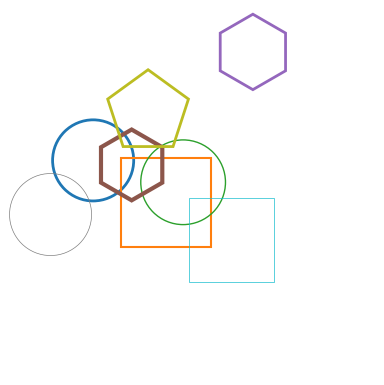[{"shape": "circle", "thickness": 2, "radius": 0.53, "center": [0.242, 0.583]}, {"shape": "square", "thickness": 1.5, "radius": 0.58, "center": [0.431, 0.474]}, {"shape": "circle", "thickness": 1, "radius": 0.55, "center": [0.476, 0.527]}, {"shape": "hexagon", "thickness": 2, "radius": 0.49, "center": [0.657, 0.865]}, {"shape": "hexagon", "thickness": 3, "radius": 0.46, "center": [0.342, 0.572]}, {"shape": "circle", "thickness": 0.5, "radius": 0.53, "center": [0.131, 0.443]}, {"shape": "pentagon", "thickness": 2, "radius": 0.55, "center": [0.385, 0.709]}, {"shape": "square", "thickness": 0.5, "radius": 0.55, "center": [0.601, 0.377]}]